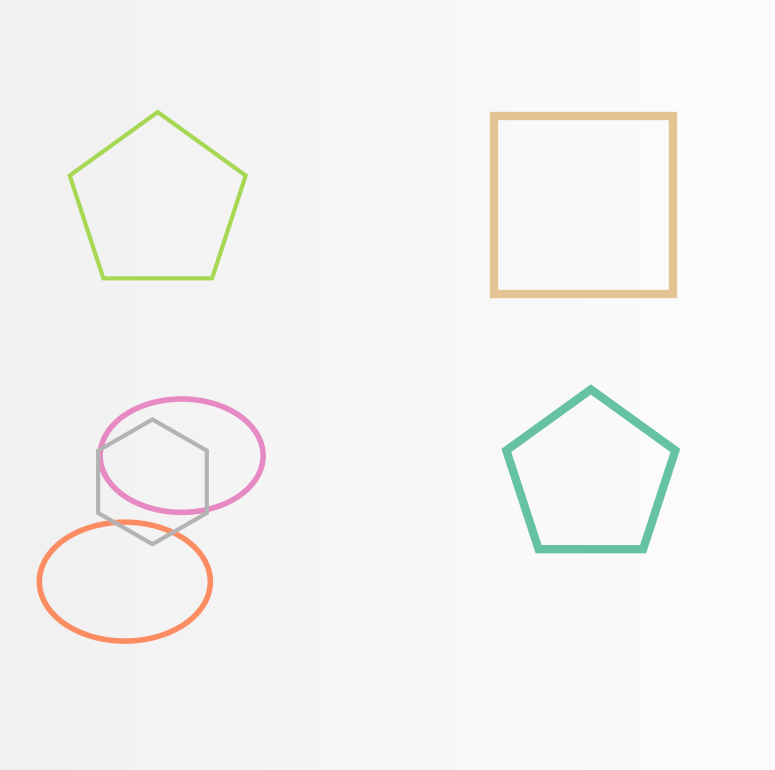[{"shape": "pentagon", "thickness": 3, "radius": 0.57, "center": [0.762, 0.38]}, {"shape": "oval", "thickness": 2, "radius": 0.55, "center": [0.161, 0.245]}, {"shape": "oval", "thickness": 2, "radius": 0.53, "center": [0.234, 0.408]}, {"shape": "pentagon", "thickness": 1.5, "radius": 0.6, "center": [0.203, 0.735]}, {"shape": "square", "thickness": 3, "radius": 0.58, "center": [0.753, 0.734]}, {"shape": "hexagon", "thickness": 1.5, "radius": 0.4, "center": [0.197, 0.374]}]